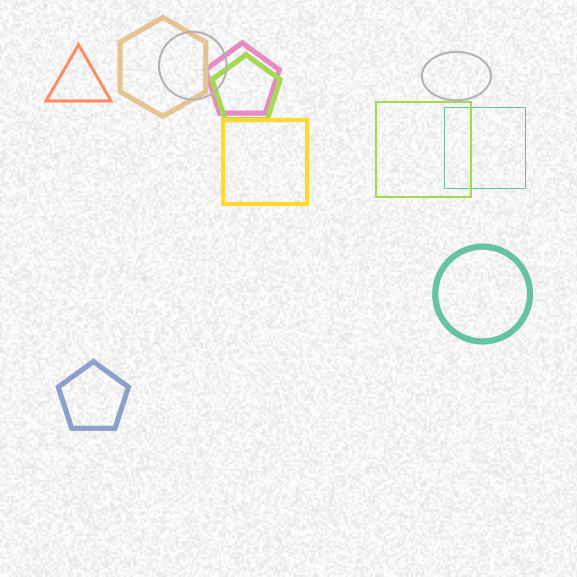[{"shape": "circle", "thickness": 3, "radius": 0.41, "center": [0.836, 0.49]}, {"shape": "square", "thickness": 0.5, "radius": 0.35, "center": [0.839, 0.744]}, {"shape": "triangle", "thickness": 1.5, "radius": 0.32, "center": [0.136, 0.857]}, {"shape": "pentagon", "thickness": 2.5, "radius": 0.32, "center": [0.162, 0.309]}, {"shape": "pentagon", "thickness": 2.5, "radius": 0.34, "center": [0.42, 0.858]}, {"shape": "square", "thickness": 1, "radius": 0.41, "center": [0.733, 0.74]}, {"shape": "pentagon", "thickness": 2.5, "radius": 0.31, "center": [0.426, 0.842]}, {"shape": "square", "thickness": 2, "radius": 0.36, "center": [0.459, 0.718]}, {"shape": "hexagon", "thickness": 2.5, "radius": 0.43, "center": [0.282, 0.883]}, {"shape": "oval", "thickness": 1, "radius": 0.3, "center": [0.79, 0.867]}, {"shape": "circle", "thickness": 1, "radius": 0.29, "center": [0.334, 0.885]}]